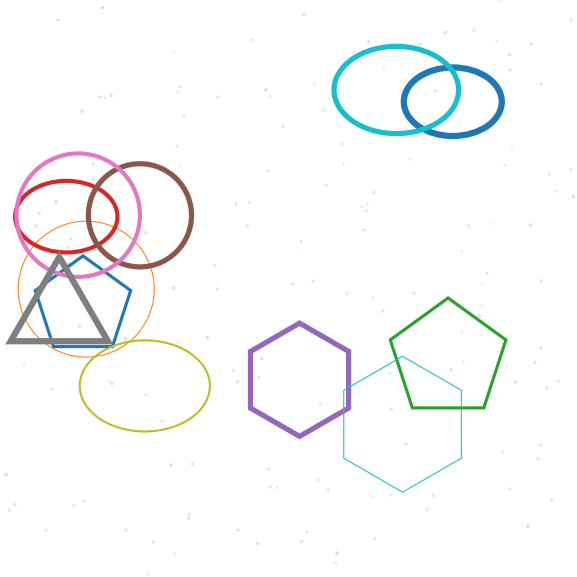[{"shape": "pentagon", "thickness": 1.5, "radius": 0.43, "center": [0.144, 0.469]}, {"shape": "oval", "thickness": 3, "radius": 0.42, "center": [0.784, 0.823]}, {"shape": "circle", "thickness": 0.5, "radius": 0.59, "center": [0.149, 0.498]}, {"shape": "pentagon", "thickness": 1.5, "radius": 0.53, "center": [0.776, 0.378]}, {"shape": "oval", "thickness": 2, "radius": 0.44, "center": [0.115, 0.624]}, {"shape": "hexagon", "thickness": 2.5, "radius": 0.49, "center": [0.519, 0.342]}, {"shape": "circle", "thickness": 2.5, "radius": 0.45, "center": [0.242, 0.626]}, {"shape": "circle", "thickness": 2, "radius": 0.53, "center": [0.135, 0.627]}, {"shape": "triangle", "thickness": 3, "radius": 0.49, "center": [0.103, 0.457]}, {"shape": "oval", "thickness": 1, "radius": 0.56, "center": [0.251, 0.331]}, {"shape": "hexagon", "thickness": 0.5, "radius": 0.59, "center": [0.697, 0.265]}, {"shape": "oval", "thickness": 2.5, "radius": 0.54, "center": [0.686, 0.843]}]